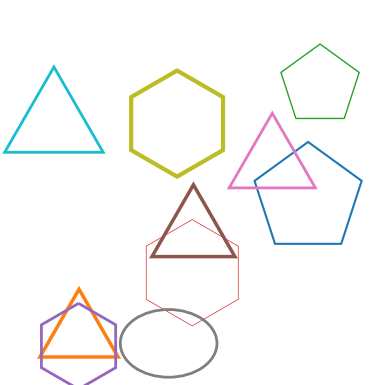[{"shape": "pentagon", "thickness": 1.5, "radius": 0.73, "center": [0.8, 0.485]}, {"shape": "triangle", "thickness": 2.5, "radius": 0.59, "center": [0.205, 0.131]}, {"shape": "pentagon", "thickness": 1, "radius": 0.53, "center": [0.831, 0.779]}, {"shape": "hexagon", "thickness": 0.5, "radius": 0.69, "center": [0.499, 0.292]}, {"shape": "hexagon", "thickness": 2, "radius": 0.56, "center": [0.204, 0.101]}, {"shape": "triangle", "thickness": 2.5, "radius": 0.62, "center": [0.502, 0.396]}, {"shape": "triangle", "thickness": 2, "radius": 0.65, "center": [0.707, 0.577]}, {"shape": "oval", "thickness": 2, "radius": 0.63, "center": [0.438, 0.108]}, {"shape": "hexagon", "thickness": 3, "radius": 0.69, "center": [0.46, 0.679]}, {"shape": "triangle", "thickness": 2, "radius": 0.74, "center": [0.14, 0.678]}]